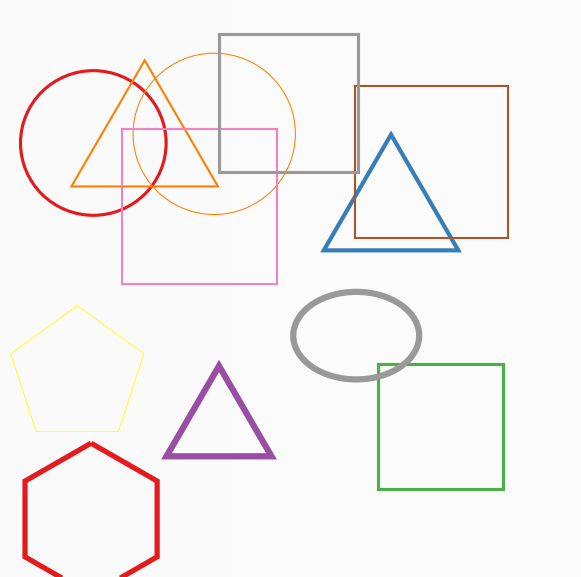[{"shape": "hexagon", "thickness": 2.5, "radius": 0.66, "center": [0.157, 0.1]}, {"shape": "circle", "thickness": 1.5, "radius": 0.63, "center": [0.161, 0.752]}, {"shape": "triangle", "thickness": 2, "radius": 0.67, "center": [0.673, 0.632]}, {"shape": "square", "thickness": 1.5, "radius": 0.54, "center": [0.758, 0.261]}, {"shape": "triangle", "thickness": 3, "radius": 0.52, "center": [0.377, 0.261]}, {"shape": "circle", "thickness": 0.5, "radius": 0.7, "center": [0.369, 0.767]}, {"shape": "triangle", "thickness": 1, "radius": 0.73, "center": [0.249, 0.749]}, {"shape": "pentagon", "thickness": 0.5, "radius": 0.6, "center": [0.133, 0.35]}, {"shape": "square", "thickness": 1, "radius": 0.66, "center": [0.743, 0.718]}, {"shape": "square", "thickness": 1, "radius": 0.67, "center": [0.343, 0.642]}, {"shape": "oval", "thickness": 3, "radius": 0.54, "center": [0.613, 0.418]}, {"shape": "square", "thickness": 1.5, "radius": 0.6, "center": [0.496, 0.821]}]